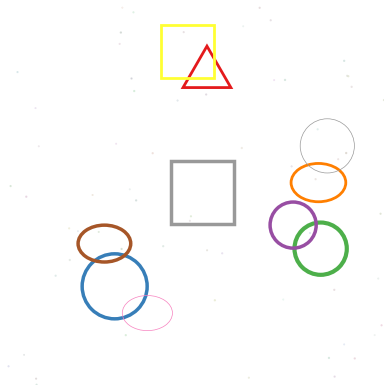[{"shape": "triangle", "thickness": 2, "radius": 0.36, "center": [0.538, 0.808]}, {"shape": "circle", "thickness": 2.5, "radius": 0.42, "center": [0.298, 0.256]}, {"shape": "circle", "thickness": 3, "radius": 0.34, "center": [0.833, 0.354]}, {"shape": "circle", "thickness": 2.5, "radius": 0.3, "center": [0.761, 0.415]}, {"shape": "oval", "thickness": 2, "radius": 0.36, "center": [0.827, 0.526]}, {"shape": "square", "thickness": 2, "radius": 0.34, "center": [0.487, 0.867]}, {"shape": "oval", "thickness": 2.5, "radius": 0.34, "center": [0.271, 0.367]}, {"shape": "oval", "thickness": 0.5, "radius": 0.33, "center": [0.383, 0.187]}, {"shape": "square", "thickness": 2.5, "radius": 0.41, "center": [0.526, 0.5]}, {"shape": "circle", "thickness": 0.5, "radius": 0.35, "center": [0.85, 0.621]}]